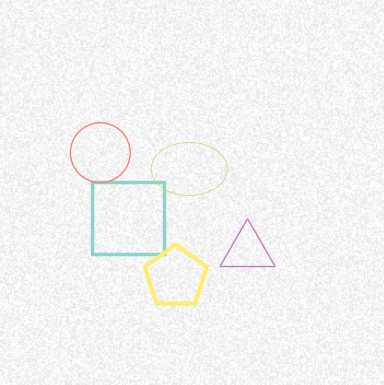[{"shape": "square", "thickness": 2.5, "radius": 0.47, "center": [0.332, 0.433]}, {"shape": "circle", "thickness": 1, "radius": 0.39, "center": [0.261, 0.603]}, {"shape": "oval", "thickness": 0.5, "radius": 0.49, "center": [0.491, 0.561]}, {"shape": "triangle", "thickness": 1, "radius": 0.41, "center": [0.643, 0.349]}, {"shape": "pentagon", "thickness": 3, "radius": 0.42, "center": [0.457, 0.28]}]